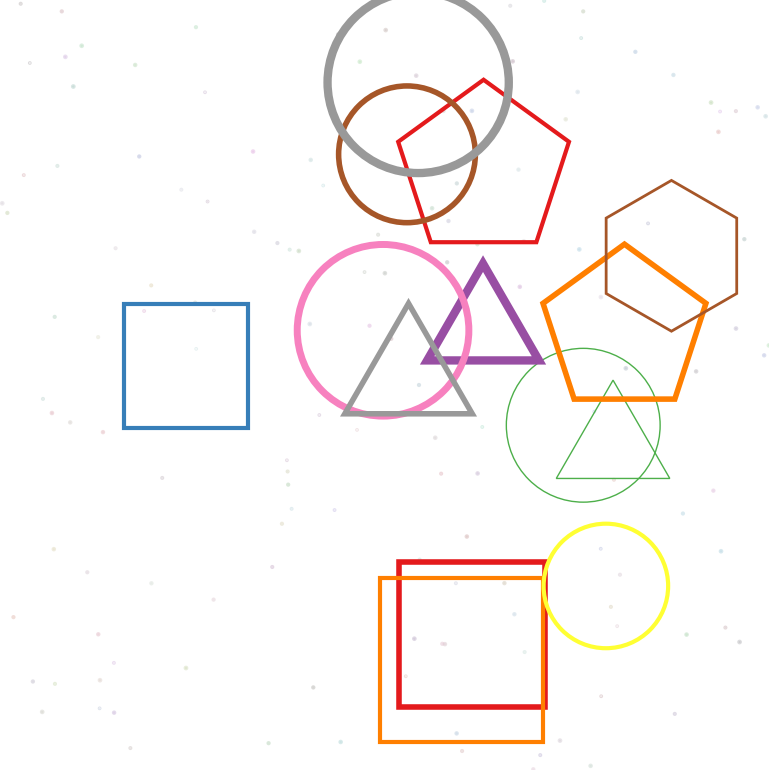[{"shape": "pentagon", "thickness": 1.5, "radius": 0.58, "center": [0.628, 0.78]}, {"shape": "square", "thickness": 2, "radius": 0.47, "center": [0.613, 0.176]}, {"shape": "square", "thickness": 1.5, "radius": 0.4, "center": [0.242, 0.525]}, {"shape": "circle", "thickness": 0.5, "radius": 0.5, "center": [0.757, 0.448]}, {"shape": "triangle", "thickness": 0.5, "radius": 0.43, "center": [0.796, 0.421]}, {"shape": "triangle", "thickness": 3, "radius": 0.42, "center": [0.627, 0.574]}, {"shape": "pentagon", "thickness": 2, "radius": 0.56, "center": [0.811, 0.572]}, {"shape": "square", "thickness": 1.5, "radius": 0.53, "center": [0.6, 0.143]}, {"shape": "circle", "thickness": 1.5, "radius": 0.4, "center": [0.787, 0.239]}, {"shape": "hexagon", "thickness": 1, "radius": 0.49, "center": [0.872, 0.668]}, {"shape": "circle", "thickness": 2, "radius": 0.44, "center": [0.529, 0.8]}, {"shape": "circle", "thickness": 2.5, "radius": 0.56, "center": [0.497, 0.571]}, {"shape": "triangle", "thickness": 2, "radius": 0.48, "center": [0.531, 0.51]}, {"shape": "circle", "thickness": 3, "radius": 0.59, "center": [0.543, 0.893]}]